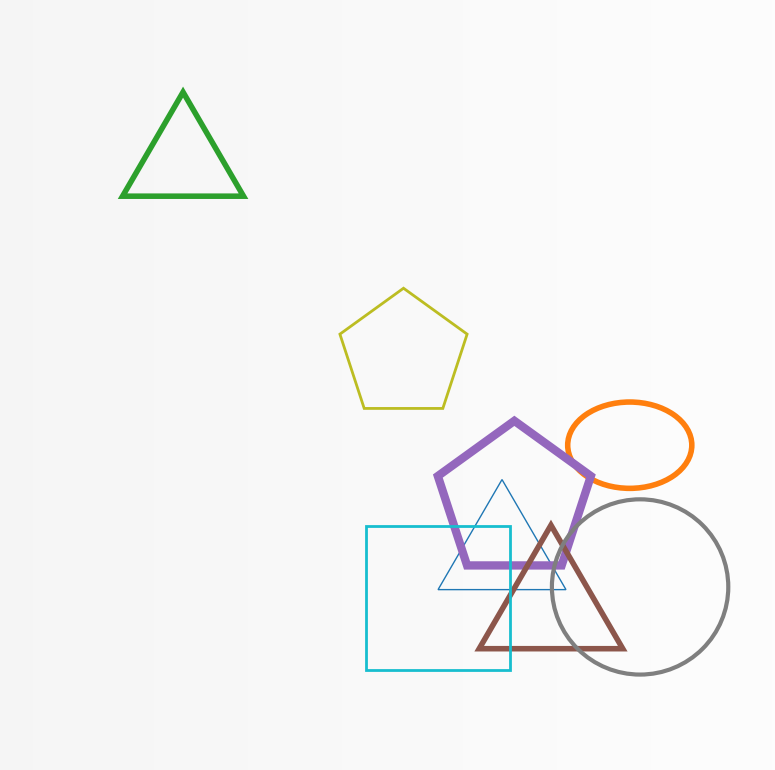[{"shape": "triangle", "thickness": 0.5, "radius": 0.48, "center": [0.648, 0.282]}, {"shape": "oval", "thickness": 2, "radius": 0.4, "center": [0.813, 0.422]}, {"shape": "triangle", "thickness": 2, "radius": 0.45, "center": [0.236, 0.79]}, {"shape": "pentagon", "thickness": 3, "radius": 0.52, "center": [0.664, 0.35]}, {"shape": "triangle", "thickness": 2, "radius": 0.53, "center": [0.711, 0.211]}, {"shape": "circle", "thickness": 1.5, "radius": 0.57, "center": [0.826, 0.238]}, {"shape": "pentagon", "thickness": 1, "radius": 0.43, "center": [0.521, 0.539]}, {"shape": "square", "thickness": 1, "radius": 0.47, "center": [0.565, 0.224]}]